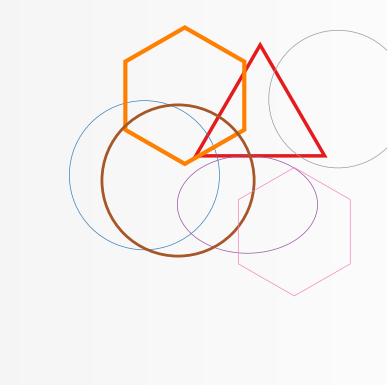[{"shape": "triangle", "thickness": 2.5, "radius": 0.96, "center": [0.671, 0.691]}, {"shape": "circle", "thickness": 0.5, "radius": 0.97, "center": [0.373, 0.545]}, {"shape": "oval", "thickness": 0.5, "radius": 0.9, "center": [0.639, 0.469]}, {"shape": "hexagon", "thickness": 3, "radius": 0.89, "center": [0.477, 0.751]}, {"shape": "circle", "thickness": 2, "radius": 0.98, "center": [0.459, 0.531]}, {"shape": "hexagon", "thickness": 0.5, "radius": 0.83, "center": [0.759, 0.398]}, {"shape": "circle", "thickness": 0.5, "radius": 0.89, "center": [0.872, 0.743]}]